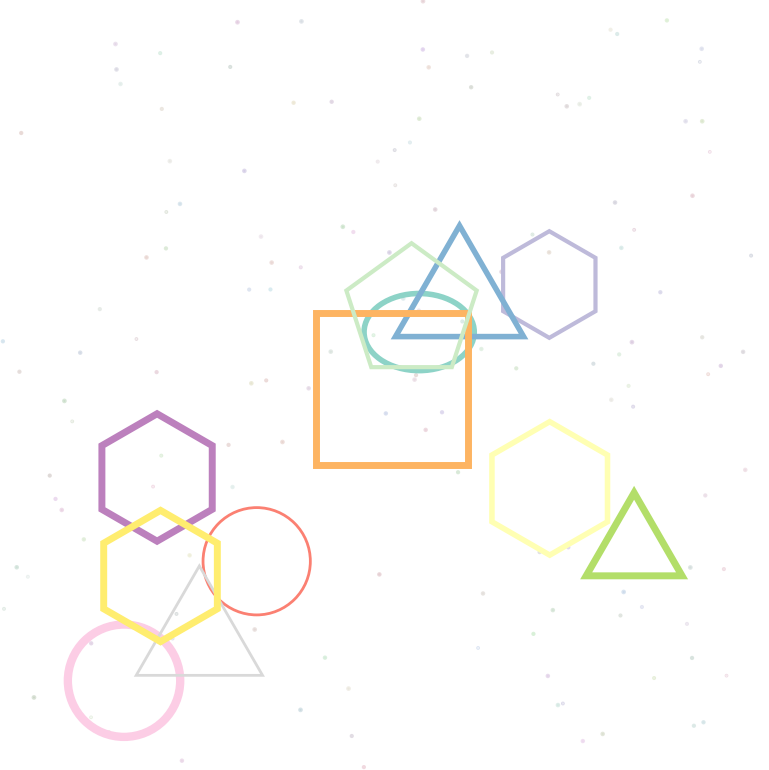[{"shape": "oval", "thickness": 2, "radius": 0.36, "center": [0.544, 0.569]}, {"shape": "hexagon", "thickness": 2, "radius": 0.43, "center": [0.714, 0.366]}, {"shape": "hexagon", "thickness": 1.5, "radius": 0.35, "center": [0.713, 0.63]}, {"shape": "circle", "thickness": 1, "radius": 0.35, "center": [0.333, 0.271]}, {"shape": "triangle", "thickness": 2, "radius": 0.48, "center": [0.597, 0.611]}, {"shape": "square", "thickness": 2.5, "radius": 0.49, "center": [0.509, 0.495]}, {"shape": "triangle", "thickness": 2.5, "radius": 0.36, "center": [0.824, 0.288]}, {"shape": "circle", "thickness": 3, "radius": 0.36, "center": [0.161, 0.116]}, {"shape": "triangle", "thickness": 1, "radius": 0.47, "center": [0.259, 0.17]}, {"shape": "hexagon", "thickness": 2.5, "radius": 0.41, "center": [0.204, 0.38]}, {"shape": "pentagon", "thickness": 1.5, "radius": 0.44, "center": [0.534, 0.595]}, {"shape": "hexagon", "thickness": 2.5, "radius": 0.43, "center": [0.208, 0.252]}]